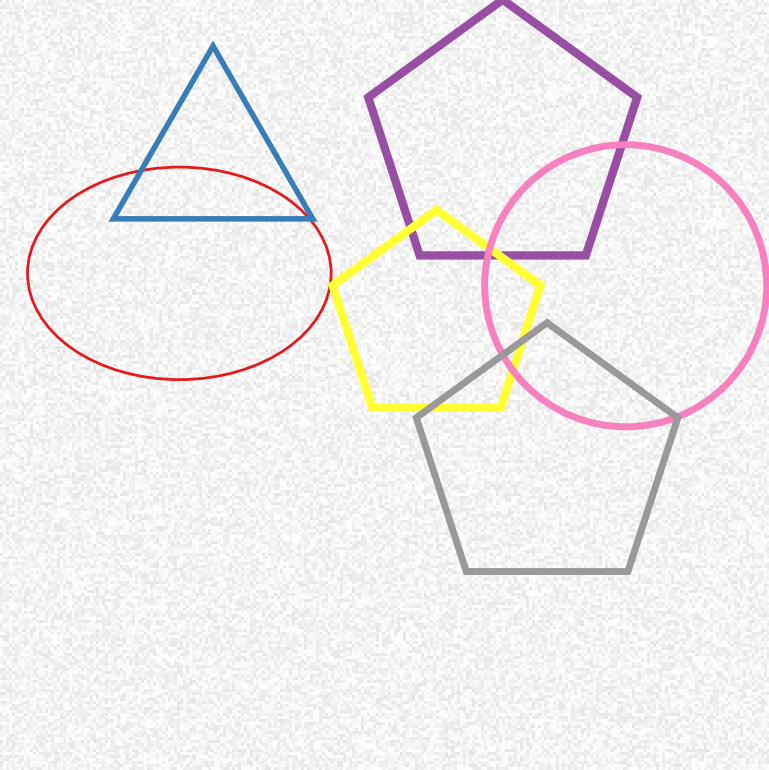[{"shape": "oval", "thickness": 1, "radius": 0.99, "center": [0.233, 0.645]}, {"shape": "triangle", "thickness": 2, "radius": 0.75, "center": [0.277, 0.791]}, {"shape": "pentagon", "thickness": 3, "radius": 0.92, "center": [0.653, 0.817]}, {"shape": "pentagon", "thickness": 3, "radius": 0.71, "center": [0.567, 0.585]}, {"shape": "circle", "thickness": 2.5, "radius": 0.92, "center": [0.813, 0.629]}, {"shape": "pentagon", "thickness": 2.5, "radius": 0.89, "center": [0.71, 0.402]}]